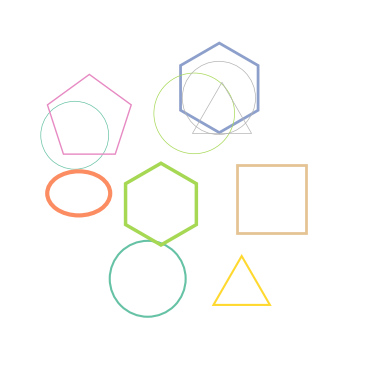[{"shape": "circle", "thickness": 1.5, "radius": 0.49, "center": [0.384, 0.276]}, {"shape": "circle", "thickness": 0.5, "radius": 0.44, "center": [0.194, 0.649]}, {"shape": "oval", "thickness": 3, "radius": 0.41, "center": [0.204, 0.498]}, {"shape": "hexagon", "thickness": 2, "radius": 0.58, "center": [0.57, 0.772]}, {"shape": "pentagon", "thickness": 1, "radius": 0.57, "center": [0.232, 0.692]}, {"shape": "hexagon", "thickness": 2.5, "radius": 0.53, "center": [0.418, 0.47]}, {"shape": "circle", "thickness": 0.5, "radius": 0.52, "center": [0.504, 0.706]}, {"shape": "triangle", "thickness": 1.5, "radius": 0.42, "center": [0.628, 0.25]}, {"shape": "square", "thickness": 2, "radius": 0.45, "center": [0.706, 0.483]}, {"shape": "triangle", "thickness": 0.5, "radius": 0.44, "center": [0.577, 0.698]}, {"shape": "circle", "thickness": 0.5, "radius": 0.48, "center": [0.569, 0.746]}]